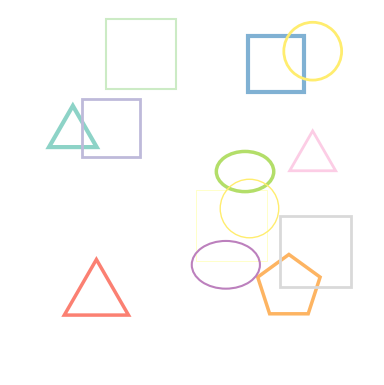[{"shape": "triangle", "thickness": 3, "radius": 0.36, "center": [0.189, 0.654]}, {"shape": "square", "thickness": 0.5, "radius": 0.46, "center": [0.601, 0.415]}, {"shape": "square", "thickness": 2, "radius": 0.38, "center": [0.288, 0.668]}, {"shape": "triangle", "thickness": 2.5, "radius": 0.48, "center": [0.25, 0.23]}, {"shape": "square", "thickness": 3, "radius": 0.36, "center": [0.718, 0.833]}, {"shape": "pentagon", "thickness": 2.5, "radius": 0.43, "center": [0.75, 0.254]}, {"shape": "oval", "thickness": 2.5, "radius": 0.37, "center": [0.636, 0.554]}, {"shape": "triangle", "thickness": 2, "radius": 0.34, "center": [0.812, 0.591]}, {"shape": "square", "thickness": 2, "radius": 0.46, "center": [0.818, 0.347]}, {"shape": "oval", "thickness": 1.5, "radius": 0.44, "center": [0.587, 0.312]}, {"shape": "square", "thickness": 1.5, "radius": 0.46, "center": [0.366, 0.86]}, {"shape": "circle", "thickness": 2, "radius": 0.38, "center": [0.812, 0.867]}, {"shape": "circle", "thickness": 1, "radius": 0.38, "center": [0.648, 0.458]}]